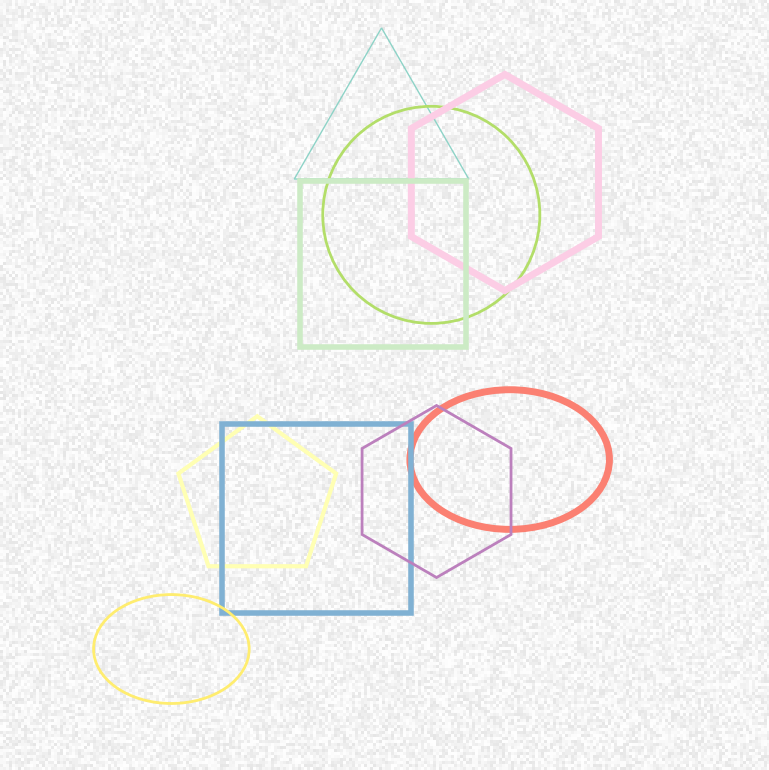[{"shape": "triangle", "thickness": 0.5, "radius": 0.65, "center": [0.495, 0.833]}, {"shape": "pentagon", "thickness": 1.5, "radius": 0.54, "center": [0.334, 0.352]}, {"shape": "oval", "thickness": 2.5, "radius": 0.65, "center": [0.662, 0.403]}, {"shape": "square", "thickness": 2, "radius": 0.61, "center": [0.412, 0.327]}, {"shape": "circle", "thickness": 1, "radius": 0.7, "center": [0.56, 0.721]}, {"shape": "hexagon", "thickness": 2.5, "radius": 0.7, "center": [0.656, 0.763]}, {"shape": "hexagon", "thickness": 1, "radius": 0.56, "center": [0.567, 0.362]}, {"shape": "square", "thickness": 2, "radius": 0.54, "center": [0.498, 0.657]}, {"shape": "oval", "thickness": 1, "radius": 0.51, "center": [0.223, 0.157]}]